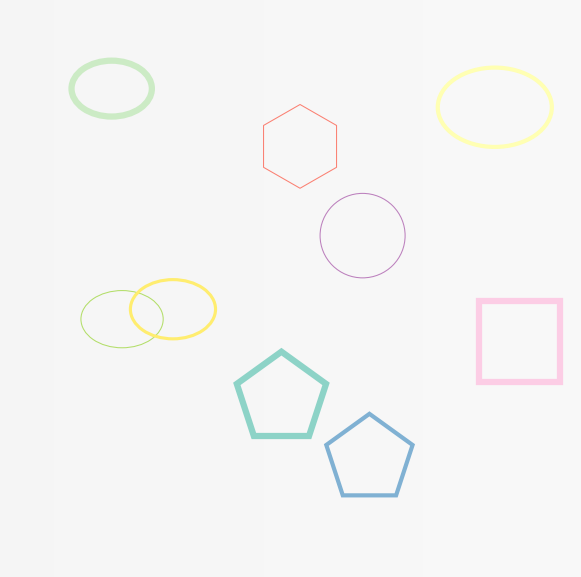[{"shape": "pentagon", "thickness": 3, "radius": 0.4, "center": [0.484, 0.309]}, {"shape": "oval", "thickness": 2, "radius": 0.49, "center": [0.851, 0.813]}, {"shape": "hexagon", "thickness": 0.5, "radius": 0.36, "center": [0.516, 0.746]}, {"shape": "pentagon", "thickness": 2, "radius": 0.39, "center": [0.636, 0.205]}, {"shape": "oval", "thickness": 0.5, "radius": 0.35, "center": [0.21, 0.446]}, {"shape": "square", "thickness": 3, "radius": 0.35, "center": [0.894, 0.408]}, {"shape": "circle", "thickness": 0.5, "radius": 0.37, "center": [0.624, 0.591]}, {"shape": "oval", "thickness": 3, "radius": 0.35, "center": [0.192, 0.846]}, {"shape": "oval", "thickness": 1.5, "radius": 0.37, "center": [0.298, 0.464]}]